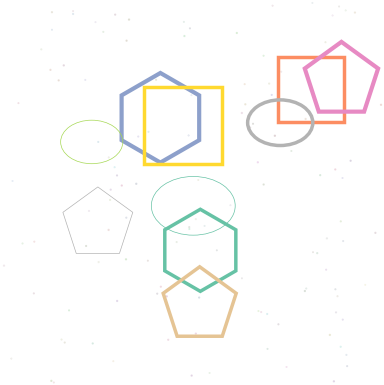[{"shape": "oval", "thickness": 0.5, "radius": 0.54, "center": [0.502, 0.465]}, {"shape": "hexagon", "thickness": 2.5, "radius": 0.53, "center": [0.52, 0.35]}, {"shape": "square", "thickness": 2.5, "radius": 0.43, "center": [0.808, 0.768]}, {"shape": "hexagon", "thickness": 3, "radius": 0.58, "center": [0.417, 0.694]}, {"shape": "pentagon", "thickness": 3, "radius": 0.5, "center": [0.887, 0.791]}, {"shape": "oval", "thickness": 0.5, "radius": 0.4, "center": [0.238, 0.631]}, {"shape": "square", "thickness": 2.5, "radius": 0.51, "center": [0.476, 0.674]}, {"shape": "pentagon", "thickness": 2.5, "radius": 0.5, "center": [0.519, 0.207]}, {"shape": "pentagon", "thickness": 0.5, "radius": 0.48, "center": [0.254, 0.419]}, {"shape": "oval", "thickness": 2.5, "radius": 0.42, "center": [0.728, 0.681]}]